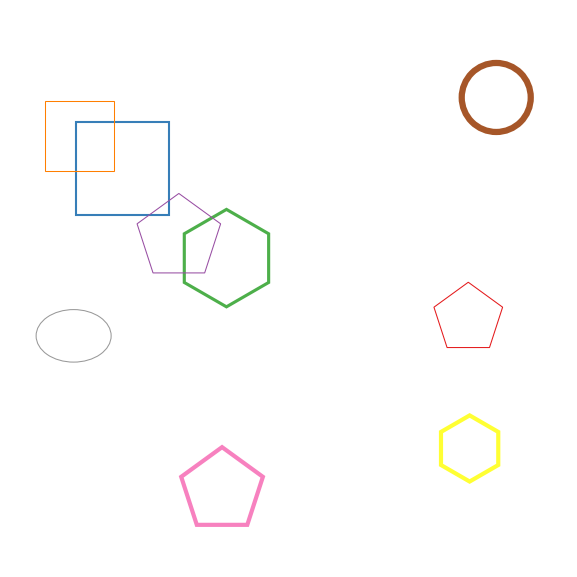[{"shape": "pentagon", "thickness": 0.5, "radius": 0.31, "center": [0.811, 0.448]}, {"shape": "square", "thickness": 1, "radius": 0.4, "center": [0.212, 0.707]}, {"shape": "hexagon", "thickness": 1.5, "radius": 0.42, "center": [0.392, 0.552]}, {"shape": "pentagon", "thickness": 0.5, "radius": 0.38, "center": [0.31, 0.588]}, {"shape": "square", "thickness": 0.5, "radius": 0.3, "center": [0.138, 0.763]}, {"shape": "hexagon", "thickness": 2, "radius": 0.29, "center": [0.813, 0.223]}, {"shape": "circle", "thickness": 3, "radius": 0.3, "center": [0.859, 0.83]}, {"shape": "pentagon", "thickness": 2, "radius": 0.37, "center": [0.384, 0.15]}, {"shape": "oval", "thickness": 0.5, "radius": 0.32, "center": [0.127, 0.418]}]